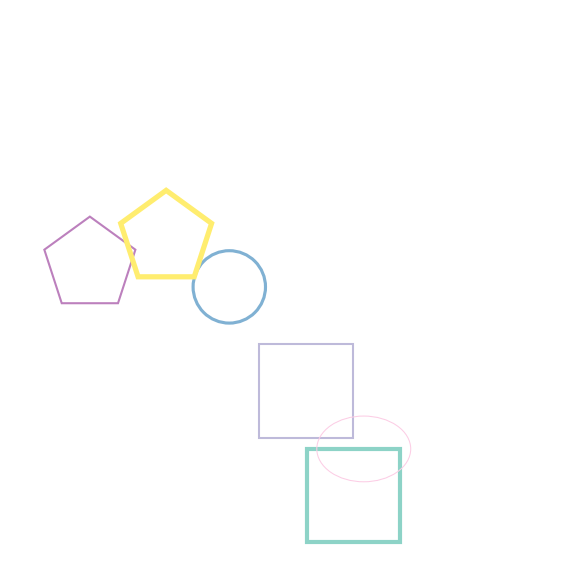[{"shape": "square", "thickness": 2, "radius": 0.4, "center": [0.612, 0.141]}, {"shape": "square", "thickness": 1, "radius": 0.41, "center": [0.53, 0.322]}, {"shape": "circle", "thickness": 1.5, "radius": 0.31, "center": [0.397, 0.502]}, {"shape": "oval", "thickness": 0.5, "radius": 0.41, "center": [0.63, 0.222]}, {"shape": "pentagon", "thickness": 1, "radius": 0.41, "center": [0.156, 0.541]}, {"shape": "pentagon", "thickness": 2.5, "radius": 0.41, "center": [0.288, 0.587]}]